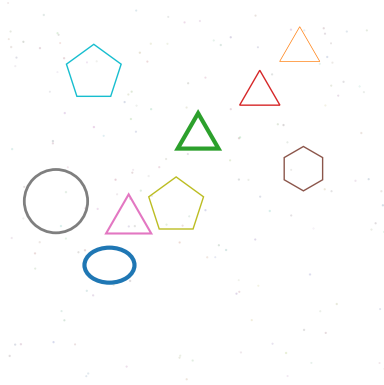[{"shape": "oval", "thickness": 3, "radius": 0.32, "center": [0.284, 0.311]}, {"shape": "triangle", "thickness": 0.5, "radius": 0.3, "center": [0.778, 0.87]}, {"shape": "triangle", "thickness": 3, "radius": 0.31, "center": [0.515, 0.645]}, {"shape": "triangle", "thickness": 1, "radius": 0.3, "center": [0.675, 0.757]}, {"shape": "hexagon", "thickness": 1, "radius": 0.29, "center": [0.788, 0.562]}, {"shape": "triangle", "thickness": 1.5, "radius": 0.34, "center": [0.334, 0.427]}, {"shape": "circle", "thickness": 2, "radius": 0.41, "center": [0.145, 0.477]}, {"shape": "pentagon", "thickness": 1, "radius": 0.37, "center": [0.458, 0.466]}, {"shape": "pentagon", "thickness": 1, "radius": 0.37, "center": [0.244, 0.81]}]